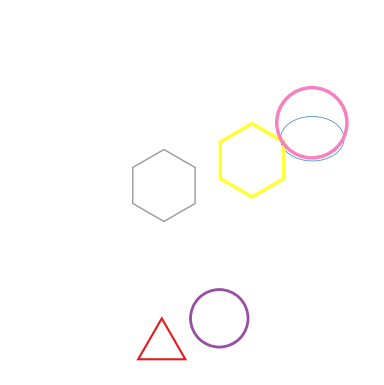[{"shape": "triangle", "thickness": 1.5, "radius": 0.35, "center": [0.42, 0.102]}, {"shape": "oval", "thickness": 0.5, "radius": 0.41, "center": [0.811, 0.64]}, {"shape": "circle", "thickness": 2, "radius": 0.37, "center": [0.57, 0.173]}, {"shape": "hexagon", "thickness": 2.5, "radius": 0.48, "center": [0.655, 0.584]}, {"shape": "circle", "thickness": 2.5, "radius": 0.46, "center": [0.81, 0.681]}, {"shape": "hexagon", "thickness": 1, "radius": 0.47, "center": [0.426, 0.518]}]